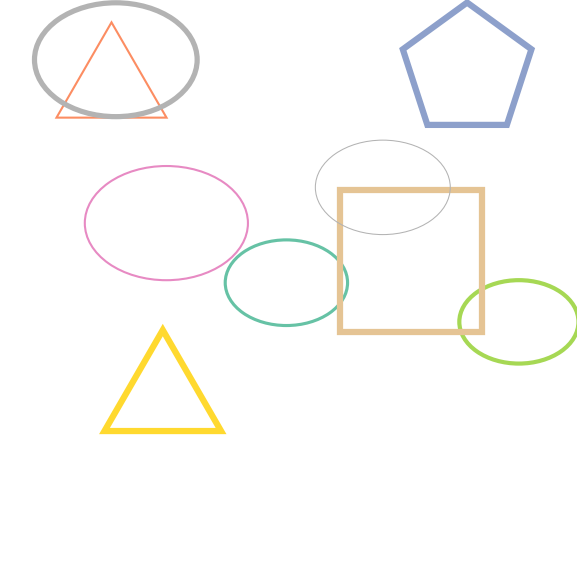[{"shape": "oval", "thickness": 1.5, "radius": 0.53, "center": [0.496, 0.51]}, {"shape": "triangle", "thickness": 1, "radius": 0.55, "center": [0.193, 0.85]}, {"shape": "pentagon", "thickness": 3, "radius": 0.59, "center": [0.809, 0.878]}, {"shape": "oval", "thickness": 1, "radius": 0.71, "center": [0.288, 0.613]}, {"shape": "oval", "thickness": 2, "radius": 0.52, "center": [0.899, 0.442]}, {"shape": "triangle", "thickness": 3, "radius": 0.58, "center": [0.282, 0.311]}, {"shape": "square", "thickness": 3, "radius": 0.62, "center": [0.712, 0.547]}, {"shape": "oval", "thickness": 2.5, "radius": 0.7, "center": [0.201, 0.896]}, {"shape": "oval", "thickness": 0.5, "radius": 0.58, "center": [0.663, 0.675]}]